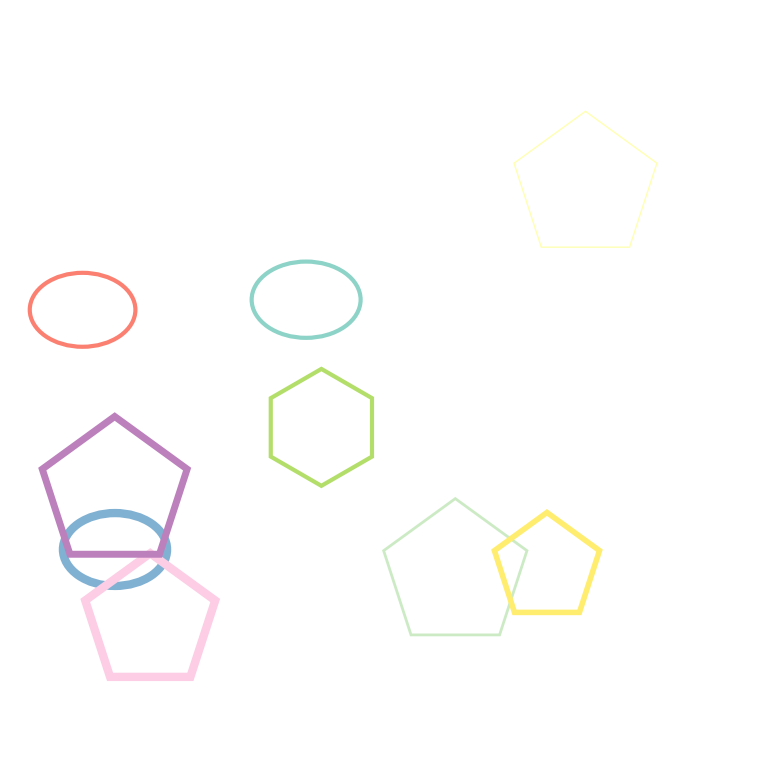[{"shape": "oval", "thickness": 1.5, "radius": 0.35, "center": [0.398, 0.611]}, {"shape": "pentagon", "thickness": 0.5, "radius": 0.49, "center": [0.76, 0.758]}, {"shape": "oval", "thickness": 1.5, "radius": 0.34, "center": [0.107, 0.598]}, {"shape": "oval", "thickness": 3, "radius": 0.34, "center": [0.149, 0.286]}, {"shape": "hexagon", "thickness": 1.5, "radius": 0.38, "center": [0.417, 0.445]}, {"shape": "pentagon", "thickness": 3, "radius": 0.44, "center": [0.195, 0.193]}, {"shape": "pentagon", "thickness": 2.5, "radius": 0.49, "center": [0.149, 0.36]}, {"shape": "pentagon", "thickness": 1, "radius": 0.49, "center": [0.591, 0.255]}, {"shape": "pentagon", "thickness": 2, "radius": 0.36, "center": [0.71, 0.263]}]